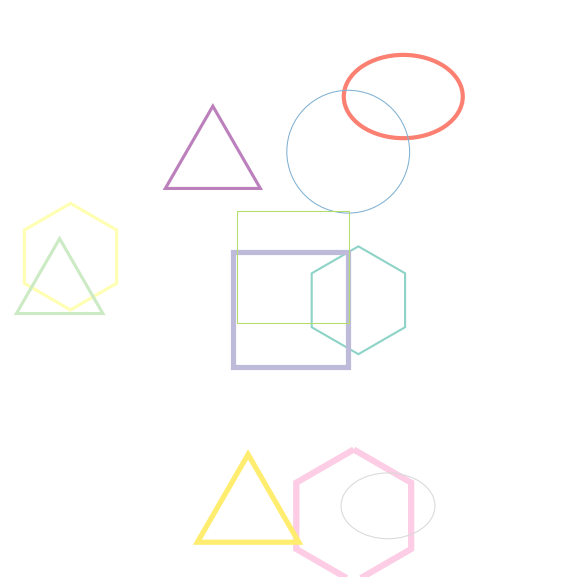[{"shape": "hexagon", "thickness": 1, "radius": 0.47, "center": [0.621, 0.479]}, {"shape": "hexagon", "thickness": 1.5, "radius": 0.46, "center": [0.122, 0.555]}, {"shape": "square", "thickness": 2.5, "radius": 0.5, "center": [0.502, 0.463]}, {"shape": "oval", "thickness": 2, "radius": 0.52, "center": [0.698, 0.832]}, {"shape": "circle", "thickness": 0.5, "radius": 0.53, "center": [0.603, 0.736]}, {"shape": "square", "thickness": 0.5, "radius": 0.49, "center": [0.507, 0.537]}, {"shape": "hexagon", "thickness": 3, "radius": 0.57, "center": [0.613, 0.106]}, {"shape": "oval", "thickness": 0.5, "radius": 0.41, "center": [0.672, 0.123]}, {"shape": "triangle", "thickness": 1.5, "radius": 0.47, "center": [0.369, 0.72]}, {"shape": "triangle", "thickness": 1.5, "radius": 0.43, "center": [0.103, 0.499]}, {"shape": "triangle", "thickness": 2.5, "radius": 0.51, "center": [0.43, 0.111]}]